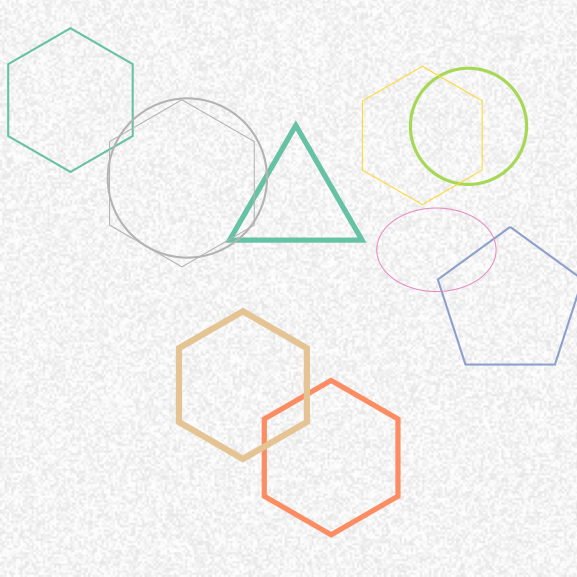[{"shape": "hexagon", "thickness": 1, "radius": 0.62, "center": [0.122, 0.826]}, {"shape": "triangle", "thickness": 2.5, "radius": 0.66, "center": [0.512, 0.65]}, {"shape": "hexagon", "thickness": 2.5, "radius": 0.67, "center": [0.573, 0.207]}, {"shape": "pentagon", "thickness": 1, "radius": 0.66, "center": [0.883, 0.474]}, {"shape": "oval", "thickness": 0.5, "radius": 0.52, "center": [0.756, 0.567]}, {"shape": "circle", "thickness": 1.5, "radius": 0.5, "center": [0.811, 0.78]}, {"shape": "hexagon", "thickness": 0.5, "radius": 0.6, "center": [0.731, 0.765]}, {"shape": "hexagon", "thickness": 3, "radius": 0.64, "center": [0.421, 0.332]}, {"shape": "circle", "thickness": 1, "radius": 0.69, "center": [0.324, 0.691]}, {"shape": "hexagon", "thickness": 0.5, "radius": 0.72, "center": [0.315, 0.682]}]